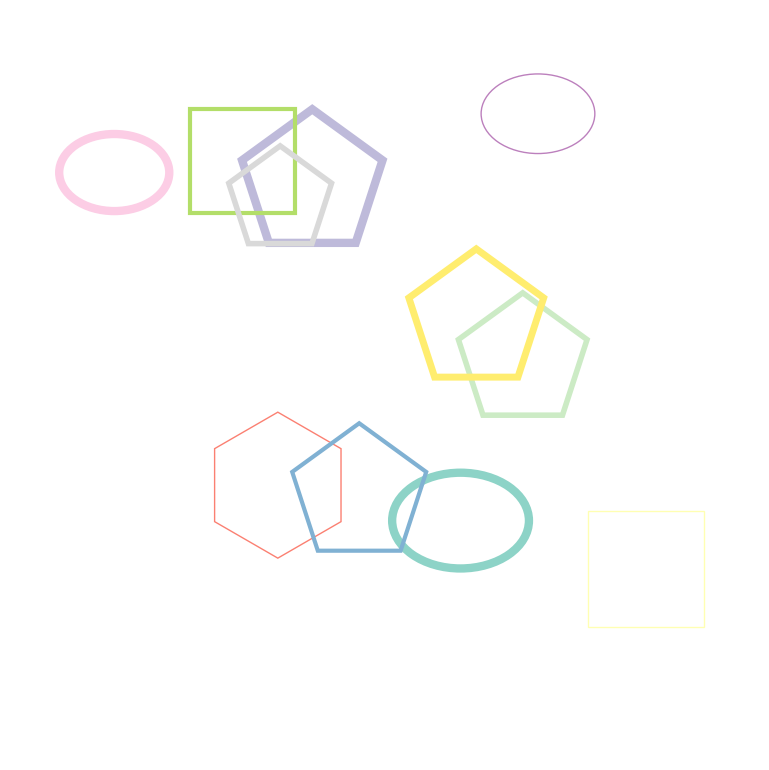[{"shape": "oval", "thickness": 3, "radius": 0.44, "center": [0.598, 0.324]}, {"shape": "square", "thickness": 0.5, "radius": 0.38, "center": [0.839, 0.261]}, {"shape": "pentagon", "thickness": 3, "radius": 0.48, "center": [0.406, 0.762]}, {"shape": "hexagon", "thickness": 0.5, "radius": 0.47, "center": [0.361, 0.37]}, {"shape": "pentagon", "thickness": 1.5, "radius": 0.46, "center": [0.467, 0.359]}, {"shape": "square", "thickness": 1.5, "radius": 0.34, "center": [0.315, 0.791]}, {"shape": "oval", "thickness": 3, "radius": 0.36, "center": [0.148, 0.776]}, {"shape": "pentagon", "thickness": 2, "radius": 0.35, "center": [0.364, 0.74]}, {"shape": "oval", "thickness": 0.5, "radius": 0.37, "center": [0.699, 0.852]}, {"shape": "pentagon", "thickness": 2, "radius": 0.44, "center": [0.679, 0.532]}, {"shape": "pentagon", "thickness": 2.5, "radius": 0.46, "center": [0.619, 0.585]}]